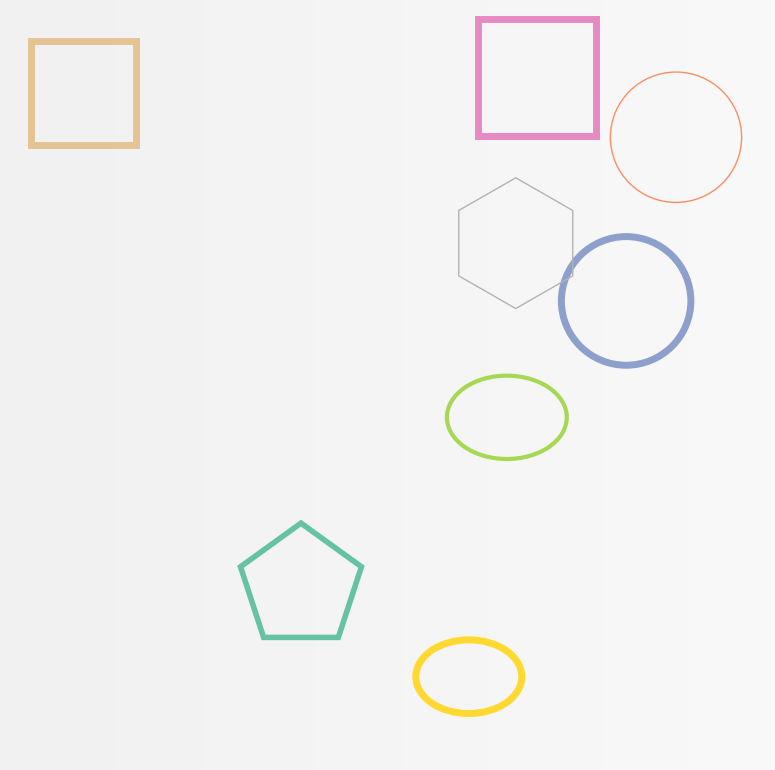[{"shape": "pentagon", "thickness": 2, "radius": 0.41, "center": [0.388, 0.239]}, {"shape": "circle", "thickness": 0.5, "radius": 0.42, "center": [0.872, 0.822]}, {"shape": "circle", "thickness": 2.5, "radius": 0.42, "center": [0.808, 0.609]}, {"shape": "square", "thickness": 2.5, "radius": 0.38, "center": [0.693, 0.899]}, {"shape": "oval", "thickness": 1.5, "radius": 0.39, "center": [0.654, 0.458]}, {"shape": "oval", "thickness": 2.5, "radius": 0.34, "center": [0.605, 0.121]}, {"shape": "square", "thickness": 2.5, "radius": 0.34, "center": [0.108, 0.879]}, {"shape": "hexagon", "thickness": 0.5, "radius": 0.42, "center": [0.665, 0.684]}]